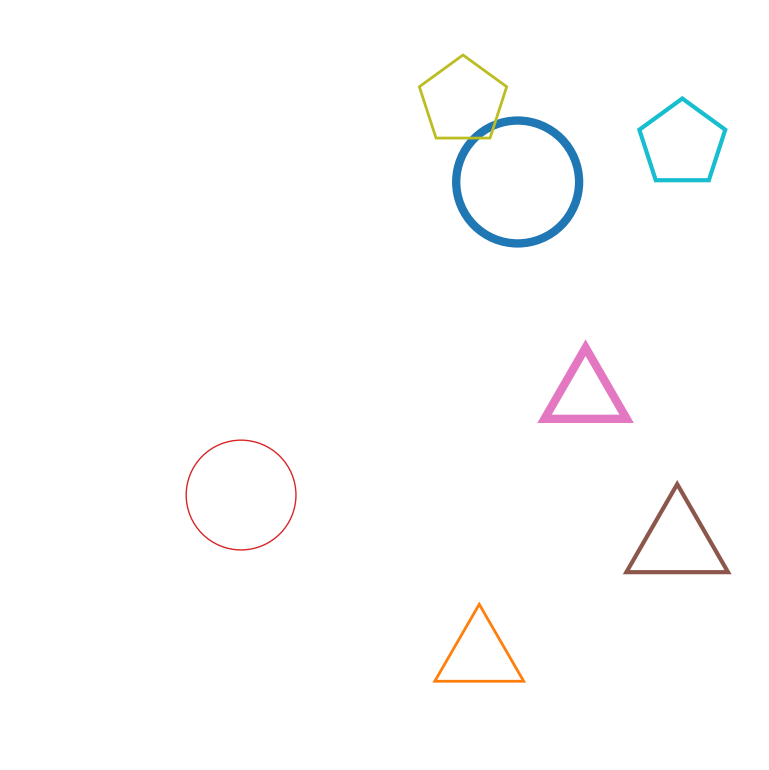[{"shape": "circle", "thickness": 3, "radius": 0.4, "center": [0.672, 0.764]}, {"shape": "triangle", "thickness": 1, "radius": 0.33, "center": [0.622, 0.149]}, {"shape": "circle", "thickness": 0.5, "radius": 0.36, "center": [0.313, 0.357]}, {"shape": "triangle", "thickness": 1.5, "radius": 0.38, "center": [0.879, 0.295]}, {"shape": "triangle", "thickness": 3, "radius": 0.31, "center": [0.761, 0.487]}, {"shape": "pentagon", "thickness": 1, "radius": 0.3, "center": [0.601, 0.869]}, {"shape": "pentagon", "thickness": 1.5, "radius": 0.29, "center": [0.886, 0.813]}]